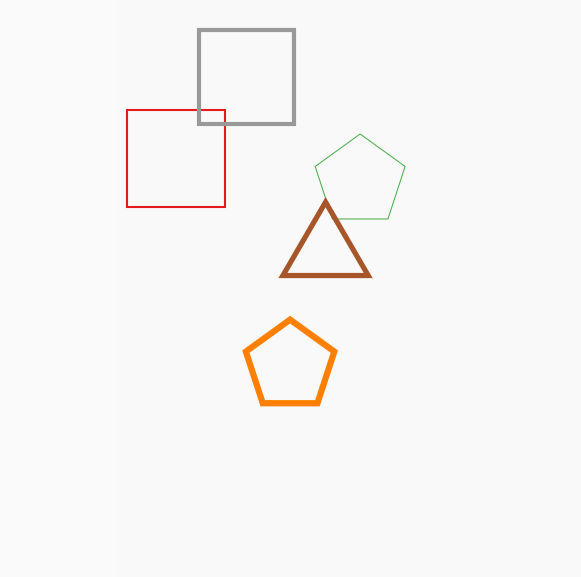[{"shape": "square", "thickness": 1, "radius": 0.42, "center": [0.303, 0.724]}, {"shape": "pentagon", "thickness": 0.5, "radius": 0.41, "center": [0.62, 0.686]}, {"shape": "pentagon", "thickness": 3, "radius": 0.4, "center": [0.499, 0.366]}, {"shape": "triangle", "thickness": 2.5, "radius": 0.42, "center": [0.56, 0.564]}, {"shape": "square", "thickness": 2, "radius": 0.41, "center": [0.424, 0.866]}]